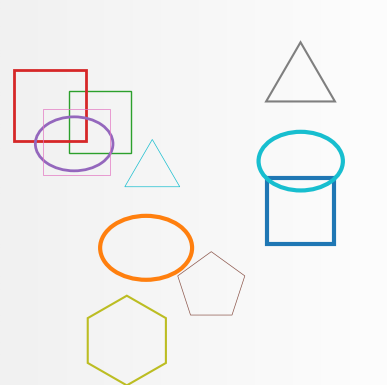[{"shape": "square", "thickness": 3, "radius": 0.43, "center": [0.777, 0.452]}, {"shape": "oval", "thickness": 3, "radius": 0.59, "center": [0.377, 0.356]}, {"shape": "square", "thickness": 1, "radius": 0.4, "center": [0.259, 0.683]}, {"shape": "square", "thickness": 2, "radius": 0.46, "center": [0.13, 0.727]}, {"shape": "oval", "thickness": 2, "radius": 0.5, "center": [0.191, 0.626]}, {"shape": "pentagon", "thickness": 0.5, "radius": 0.46, "center": [0.545, 0.255]}, {"shape": "square", "thickness": 0.5, "radius": 0.43, "center": [0.197, 0.632]}, {"shape": "triangle", "thickness": 1.5, "radius": 0.51, "center": [0.776, 0.788]}, {"shape": "hexagon", "thickness": 1.5, "radius": 0.58, "center": [0.327, 0.115]}, {"shape": "oval", "thickness": 3, "radius": 0.54, "center": [0.776, 0.581]}, {"shape": "triangle", "thickness": 0.5, "radius": 0.41, "center": [0.393, 0.556]}]